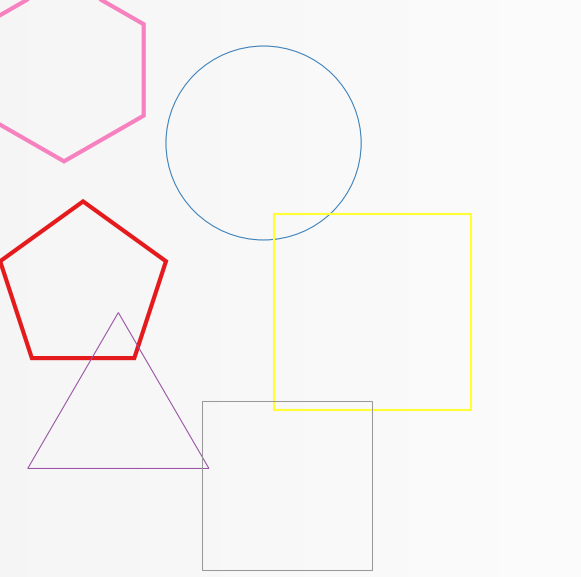[{"shape": "pentagon", "thickness": 2, "radius": 0.75, "center": [0.143, 0.5]}, {"shape": "circle", "thickness": 0.5, "radius": 0.84, "center": [0.453, 0.752]}, {"shape": "triangle", "thickness": 0.5, "radius": 0.9, "center": [0.204, 0.278]}, {"shape": "square", "thickness": 1, "radius": 0.85, "center": [0.641, 0.459]}, {"shape": "hexagon", "thickness": 2, "radius": 0.79, "center": [0.11, 0.878]}, {"shape": "square", "thickness": 0.5, "radius": 0.73, "center": [0.493, 0.159]}]